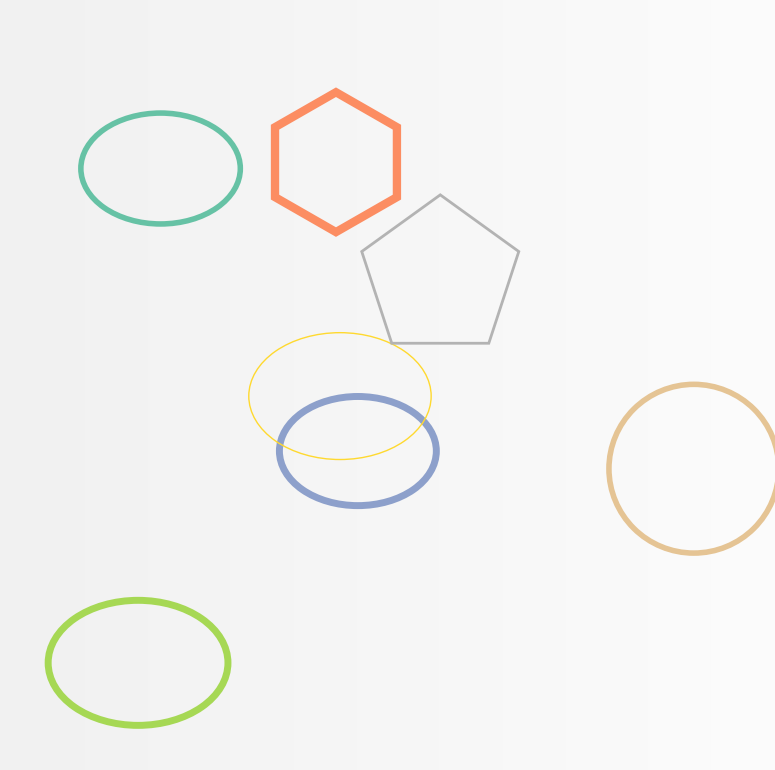[{"shape": "oval", "thickness": 2, "radius": 0.51, "center": [0.207, 0.781]}, {"shape": "hexagon", "thickness": 3, "radius": 0.45, "center": [0.434, 0.789]}, {"shape": "oval", "thickness": 2.5, "radius": 0.51, "center": [0.462, 0.414]}, {"shape": "oval", "thickness": 2.5, "radius": 0.58, "center": [0.178, 0.139]}, {"shape": "oval", "thickness": 0.5, "radius": 0.59, "center": [0.439, 0.486]}, {"shape": "circle", "thickness": 2, "radius": 0.55, "center": [0.895, 0.391]}, {"shape": "pentagon", "thickness": 1, "radius": 0.53, "center": [0.568, 0.64]}]